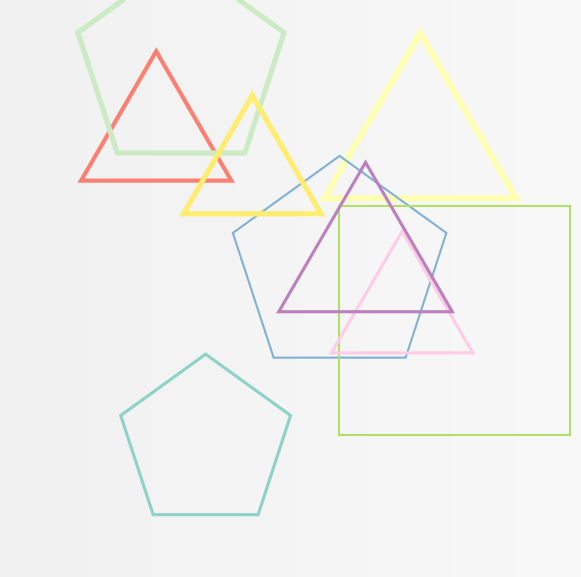[{"shape": "pentagon", "thickness": 1.5, "radius": 0.77, "center": [0.354, 0.232]}, {"shape": "triangle", "thickness": 3, "radius": 0.95, "center": [0.723, 0.751]}, {"shape": "triangle", "thickness": 2, "radius": 0.75, "center": [0.269, 0.761]}, {"shape": "pentagon", "thickness": 1, "radius": 0.97, "center": [0.584, 0.536]}, {"shape": "square", "thickness": 1, "radius": 0.99, "center": [0.782, 0.444]}, {"shape": "triangle", "thickness": 1.5, "radius": 0.7, "center": [0.692, 0.458]}, {"shape": "triangle", "thickness": 1.5, "radius": 0.86, "center": [0.629, 0.546]}, {"shape": "pentagon", "thickness": 2.5, "radius": 0.93, "center": [0.311, 0.885]}, {"shape": "triangle", "thickness": 2.5, "radius": 0.68, "center": [0.434, 0.697]}]